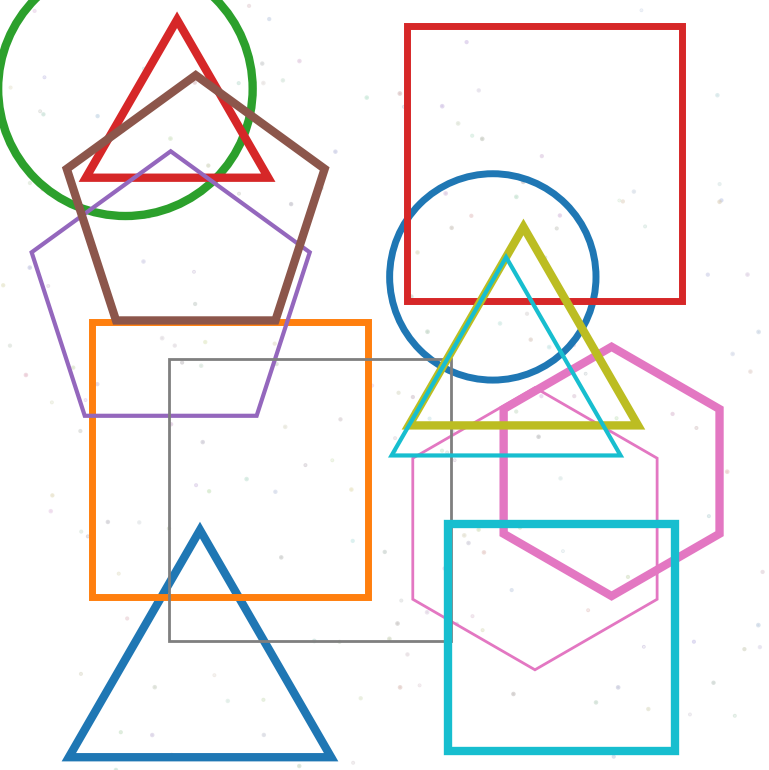[{"shape": "circle", "thickness": 2.5, "radius": 0.67, "center": [0.64, 0.64]}, {"shape": "triangle", "thickness": 3, "radius": 0.98, "center": [0.26, 0.115]}, {"shape": "square", "thickness": 2.5, "radius": 0.89, "center": [0.299, 0.403]}, {"shape": "circle", "thickness": 3, "radius": 0.83, "center": [0.163, 0.885]}, {"shape": "square", "thickness": 2.5, "radius": 0.89, "center": [0.707, 0.787]}, {"shape": "triangle", "thickness": 3, "radius": 0.68, "center": [0.23, 0.838]}, {"shape": "pentagon", "thickness": 1.5, "radius": 0.95, "center": [0.222, 0.614]}, {"shape": "pentagon", "thickness": 3, "radius": 0.88, "center": [0.254, 0.726]}, {"shape": "hexagon", "thickness": 3, "radius": 0.81, "center": [0.794, 0.388]}, {"shape": "hexagon", "thickness": 1, "radius": 0.92, "center": [0.695, 0.313]}, {"shape": "square", "thickness": 1, "radius": 0.91, "center": [0.402, 0.35]}, {"shape": "triangle", "thickness": 3, "radius": 0.86, "center": [0.68, 0.533]}, {"shape": "triangle", "thickness": 1.5, "radius": 0.86, "center": [0.657, 0.494]}, {"shape": "square", "thickness": 3, "radius": 0.74, "center": [0.73, 0.172]}]